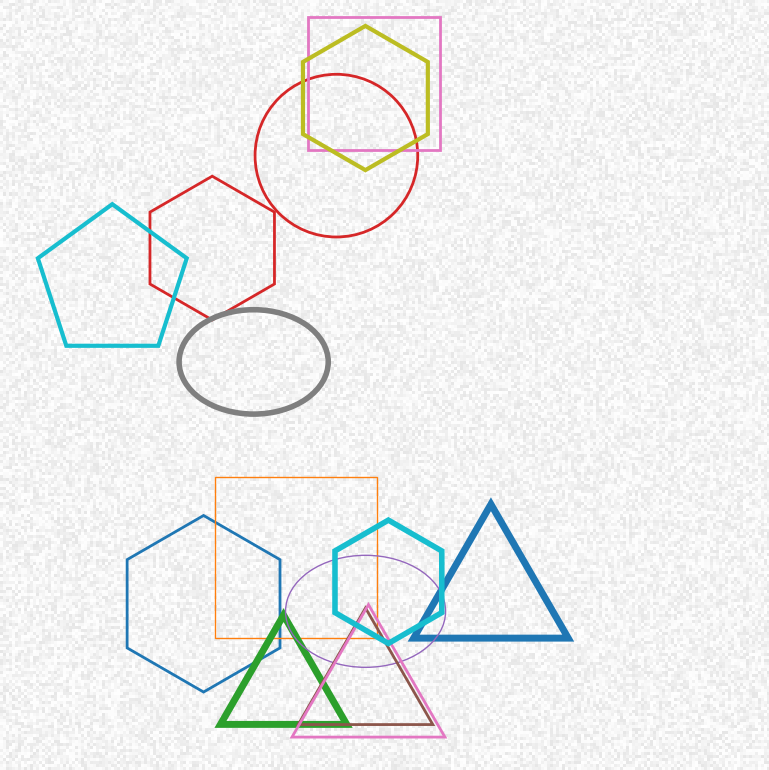[{"shape": "hexagon", "thickness": 1, "radius": 0.57, "center": [0.264, 0.216]}, {"shape": "triangle", "thickness": 2.5, "radius": 0.58, "center": [0.638, 0.229]}, {"shape": "square", "thickness": 0.5, "radius": 0.52, "center": [0.385, 0.276]}, {"shape": "triangle", "thickness": 2.5, "radius": 0.47, "center": [0.368, 0.107]}, {"shape": "hexagon", "thickness": 1, "radius": 0.47, "center": [0.276, 0.678]}, {"shape": "circle", "thickness": 1, "radius": 0.53, "center": [0.437, 0.798]}, {"shape": "oval", "thickness": 0.5, "radius": 0.52, "center": [0.475, 0.206]}, {"shape": "triangle", "thickness": 1, "radius": 0.5, "center": [0.475, 0.109]}, {"shape": "square", "thickness": 1, "radius": 0.43, "center": [0.486, 0.891]}, {"shape": "triangle", "thickness": 1, "radius": 0.57, "center": [0.479, 0.1]}, {"shape": "oval", "thickness": 2, "radius": 0.48, "center": [0.329, 0.53]}, {"shape": "hexagon", "thickness": 1.5, "radius": 0.47, "center": [0.475, 0.873]}, {"shape": "pentagon", "thickness": 1.5, "radius": 0.51, "center": [0.146, 0.633]}, {"shape": "hexagon", "thickness": 2, "radius": 0.4, "center": [0.504, 0.244]}]